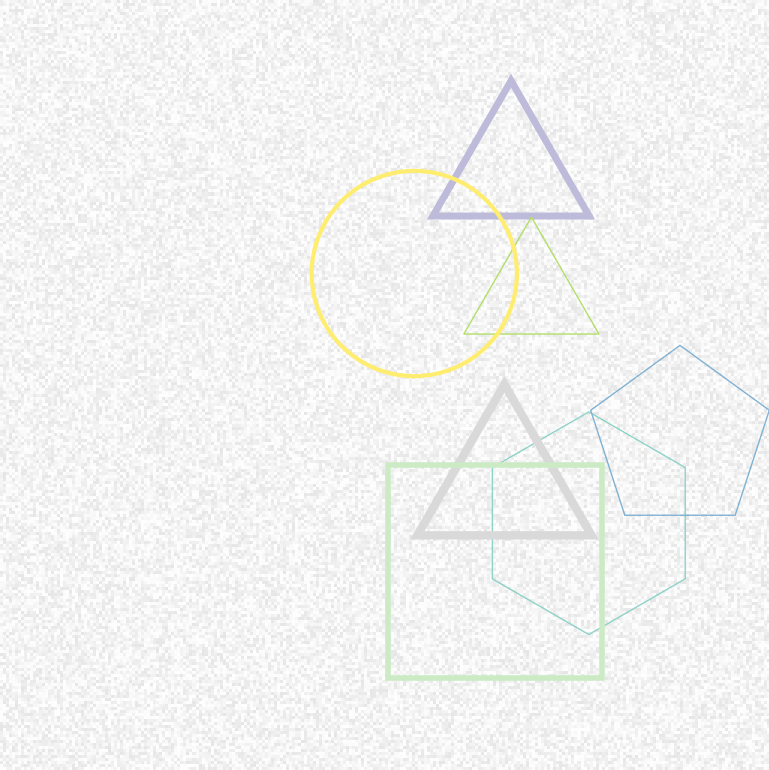[{"shape": "hexagon", "thickness": 0.5, "radius": 0.72, "center": [0.765, 0.32]}, {"shape": "triangle", "thickness": 2.5, "radius": 0.59, "center": [0.664, 0.778]}, {"shape": "pentagon", "thickness": 0.5, "radius": 0.61, "center": [0.883, 0.429]}, {"shape": "triangle", "thickness": 0.5, "radius": 0.51, "center": [0.69, 0.617]}, {"shape": "triangle", "thickness": 3, "radius": 0.65, "center": [0.655, 0.37]}, {"shape": "square", "thickness": 2, "radius": 0.69, "center": [0.643, 0.258]}, {"shape": "circle", "thickness": 1.5, "radius": 0.67, "center": [0.538, 0.645]}]